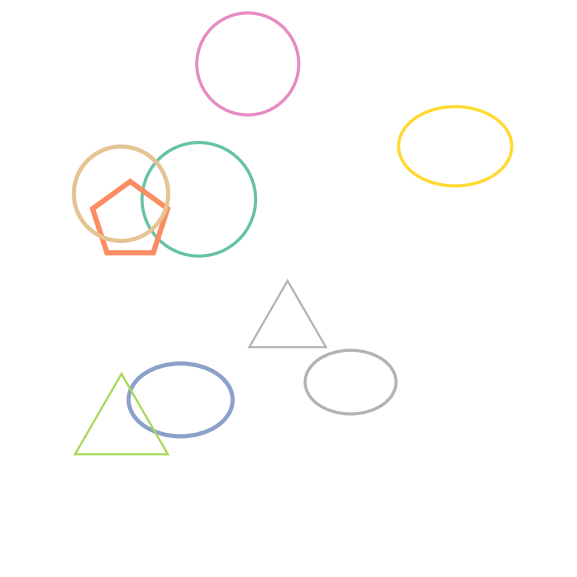[{"shape": "circle", "thickness": 1.5, "radius": 0.49, "center": [0.344, 0.654]}, {"shape": "pentagon", "thickness": 2.5, "radius": 0.34, "center": [0.225, 0.617]}, {"shape": "oval", "thickness": 2, "radius": 0.45, "center": [0.313, 0.307]}, {"shape": "circle", "thickness": 1.5, "radius": 0.44, "center": [0.429, 0.888]}, {"shape": "triangle", "thickness": 1, "radius": 0.46, "center": [0.21, 0.259]}, {"shape": "oval", "thickness": 1.5, "radius": 0.49, "center": [0.788, 0.746]}, {"shape": "circle", "thickness": 2, "radius": 0.41, "center": [0.21, 0.664]}, {"shape": "triangle", "thickness": 1, "radius": 0.38, "center": [0.498, 0.436]}, {"shape": "oval", "thickness": 1.5, "radius": 0.39, "center": [0.607, 0.337]}]